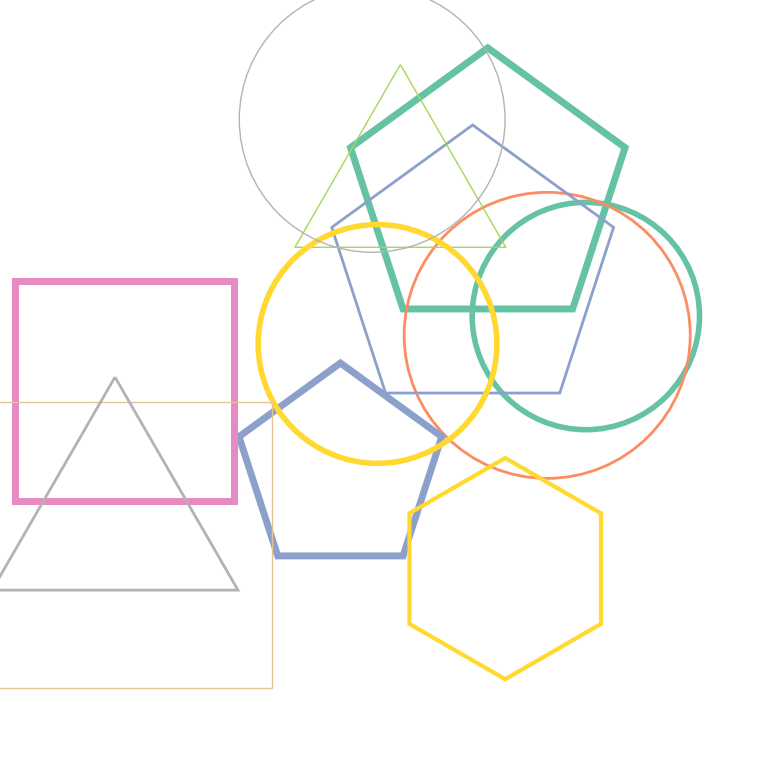[{"shape": "pentagon", "thickness": 2.5, "radius": 0.94, "center": [0.633, 0.75]}, {"shape": "circle", "thickness": 2, "radius": 0.74, "center": [0.761, 0.59]}, {"shape": "circle", "thickness": 1, "radius": 0.93, "center": [0.711, 0.564]}, {"shape": "pentagon", "thickness": 1, "radius": 0.96, "center": [0.614, 0.645]}, {"shape": "pentagon", "thickness": 2.5, "radius": 0.69, "center": [0.442, 0.39]}, {"shape": "square", "thickness": 2.5, "radius": 0.71, "center": [0.162, 0.492]}, {"shape": "triangle", "thickness": 0.5, "radius": 0.79, "center": [0.52, 0.758]}, {"shape": "hexagon", "thickness": 1.5, "radius": 0.72, "center": [0.656, 0.262]}, {"shape": "circle", "thickness": 2, "radius": 0.78, "center": [0.49, 0.553]}, {"shape": "square", "thickness": 0.5, "radius": 0.93, "center": [0.168, 0.292]}, {"shape": "triangle", "thickness": 1, "radius": 0.92, "center": [0.149, 0.326]}, {"shape": "circle", "thickness": 0.5, "radius": 0.86, "center": [0.483, 0.845]}]